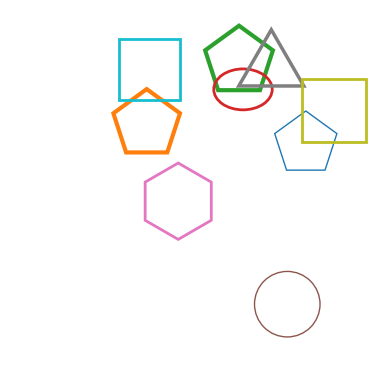[{"shape": "pentagon", "thickness": 1, "radius": 0.42, "center": [0.794, 0.627]}, {"shape": "pentagon", "thickness": 3, "radius": 0.45, "center": [0.381, 0.678]}, {"shape": "pentagon", "thickness": 3, "radius": 0.46, "center": [0.621, 0.841]}, {"shape": "oval", "thickness": 2, "radius": 0.38, "center": [0.631, 0.768]}, {"shape": "circle", "thickness": 1, "radius": 0.43, "center": [0.746, 0.21]}, {"shape": "hexagon", "thickness": 2, "radius": 0.5, "center": [0.463, 0.477]}, {"shape": "triangle", "thickness": 2.5, "radius": 0.49, "center": [0.705, 0.825]}, {"shape": "square", "thickness": 2, "radius": 0.41, "center": [0.868, 0.713]}, {"shape": "square", "thickness": 2, "radius": 0.4, "center": [0.388, 0.818]}]